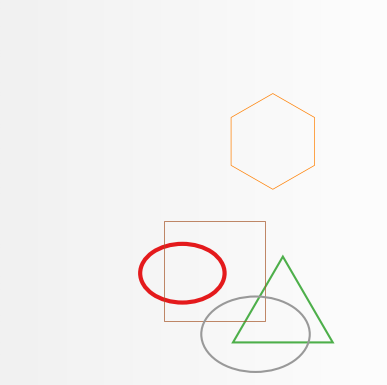[{"shape": "oval", "thickness": 3, "radius": 0.54, "center": [0.471, 0.29]}, {"shape": "triangle", "thickness": 1.5, "radius": 0.74, "center": [0.73, 0.185]}, {"shape": "hexagon", "thickness": 0.5, "radius": 0.62, "center": [0.704, 0.633]}, {"shape": "square", "thickness": 0.5, "radius": 0.65, "center": [0.554, 0.297]}, {"shape": "oval", "thickness": 1.5, "radius": 0.7, "center": [0.659, 0.132]}]